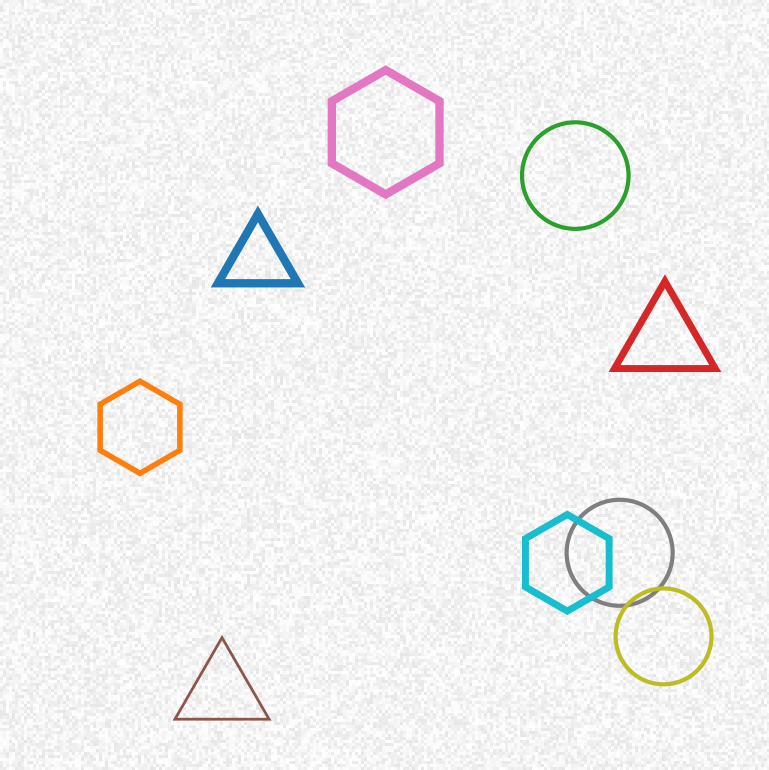[{"shape": "triangle", "thickness": 3, "radius": 0.3, "center": [0.335, 0.662]}, {"shape": "hexagon", "thickness": 2, "radius": 0.3, "center": [0.182, 0.445]}, {"shape": "circle", "thickness": 1.5, "radius": 0.35, "center": [0.747, 0.772]}, {"shape": "triangle", "thickness": 2.5, "radius": 0.38, "center": [0.864, 0.559]}, {"shape": "triangle", "thickness": 1, "radius": 0.35, "center": [0.288, 0.101]}, {"shape": "hexagon", "thickness": 3, "radius": 0.4, "center": [0.501, 0.828]}, {"shape": "circle", "thickness": 1.5, "radius": 0.34, "center": [0.805, 0.282]}, {"shape": "circle", "thickness": 1.5, "radius": 0.31, "center": [0.862, 0.174]}, {"shape": "hexagon", "thickness": 2.5, "radius": 0.31, "center": [0.737, 0.269]}]